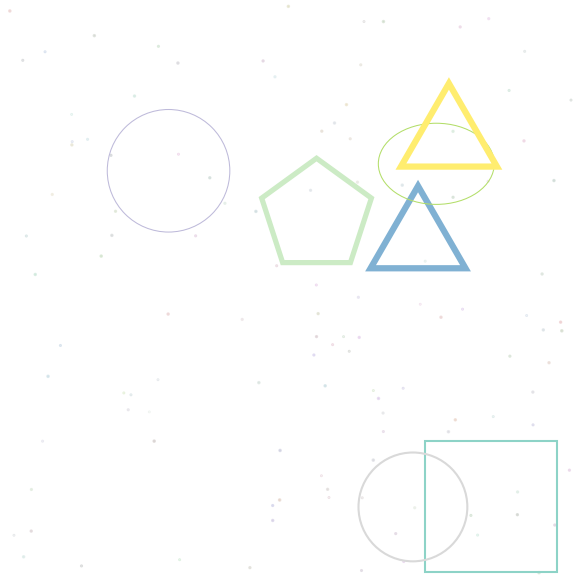[{"shape": "square", "thickness": 1, "radius": 0.57, "center": [0.85, 0.122]}, {"shape": "circle", "thickness": 0.5, "radius": 0.53, "center": [0.292, 0.703]}, {"shape": "triangle", "thickness": 3, "radius": 0.47, "center": [0.724, 0.582]}, {"shape": "oval", "thickness": 0.5, "radius": 0.5, "center": [0.755, 0.715]}, {"shape": "circle", "thickness": 1, "radius": 0.47, "center": [0.715, 0.121]}, {"shape": "pentagon", "thickness": 2.5, "radius": 0.5, "center": [0.548, 0.625]}, {"shape": "triangle", "thickness": 3, "radius": 0.48, "center": [0.777, 0.759]}]